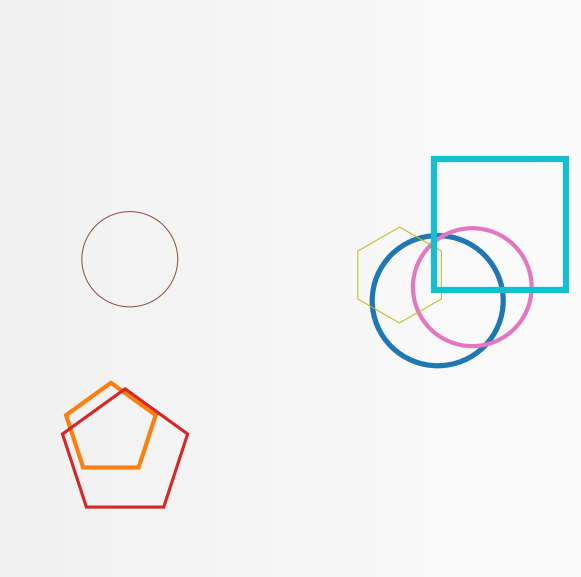[{"shape": "circle", "thickness": 2.5, "radius": 0.56, "center": [0.753, 0.478]}, {"shape": "pentagon", "thickness": 2, "radius": 0.41, "center": [0.191, 0.255]}, {"shape": "pentagon", "thickness": 1.5, "radius": 0.57, "center": [0.215, 0.213]}, {"shape": "circle", "thickness": 0.5, "radius": 0.41, "center": [0.223, 0.55]}, {"shape": "circle", "thickness": 2, "radius": 0.51, "center": [0.813, 0.502]}, {"shape": "hexagon", "thickness": 0.5, "radius": 0.42, "center": [0.687, 0.523]}, {"shape": "square", "thickness": 3, "radius": 0.57, "center": [0.86, 0.611]}]